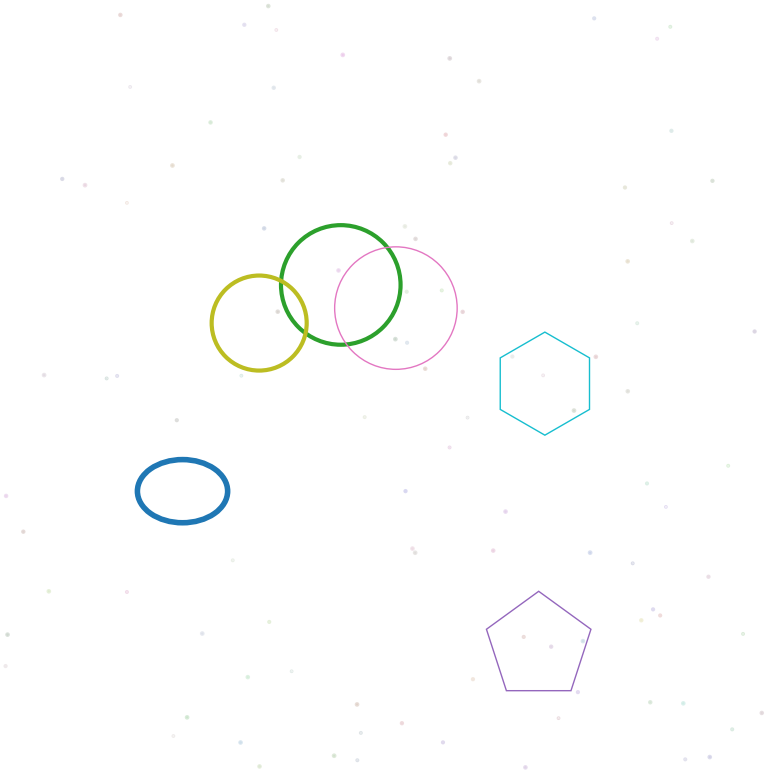[{"shape": "oval", "thickness": 2, "radius": 0.29, "center": [0.237, 0.362]}, {"shape": "circle", "thickness": 1.5, "radius": 0.39, "center": [0.443, 0.63]}, {"shape": "pentagon", "thickness": 0.5, "radius": 0.36, "center": [0.7, 0.161]}, {"shape": "circle", "thickness": 0.5, "radius": 0.4, "center": [0.514, 0.6]}, {"shape": "circle", "thickness": 1.5, "radius": 0.31, "center": [0.337, 0.58]}, {"shape": "hexagon", "thickness": 0.5, "radius": 0.33, "center": [0.708, 0.502]}]